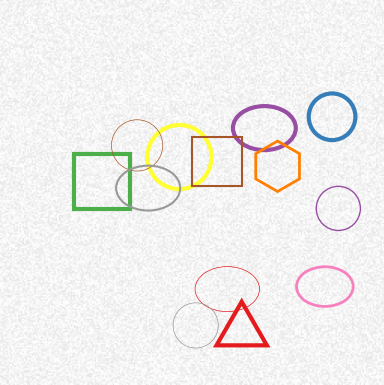[{"shape": "oval", "thickness": 0.5, "radius": 0.42, "center": [0.59, 0.249]}, {"shape": "triangle", "thickness": 3, "radius": 0.38, "center": [0.628, 0.141]}, {"shape": "circle", "thickness": 3, "radius": 0.3, "center": [0.862, 0.697]}, {"shape": "square", "thickness": 3, "radius": 0.36, "center": [0.265, 0.528]}, {"shape": "circle", "thickness": 1, "radius": 0.29, "center": [0.879, 0.459]}, {"shape": "oval", "thickness": 3, "radius": 0.41, "center": [0.687, 0.667]}, {"shape": "hexagon", "thickness": 2, "radius": 0.33, "center": [0.721, 0.568]}, {"shape": "circle", "thickness": 3, "radius": 0.42, "center": [0.466, 0.592]}, {"shape": "circle", "thickness": 0.5, "radius": 0.33, "center": [0.356, 0.622]}, {"shape": "square", "thickness": 1.5, "radius": 0.32, "center": [0.564, 0.581]}, {"shape": "oval", "thickness": 2, "radius": 0.37, "center": [0.844, 0.256]}, {"shape": "oval", "thickness": 1.5, "radius": 0.42, "center": [0.385, 0.511]}, {"shape": "circle", "thickness": 0.5, "radius": 0.29, "center": [0.508, 0.155]}]